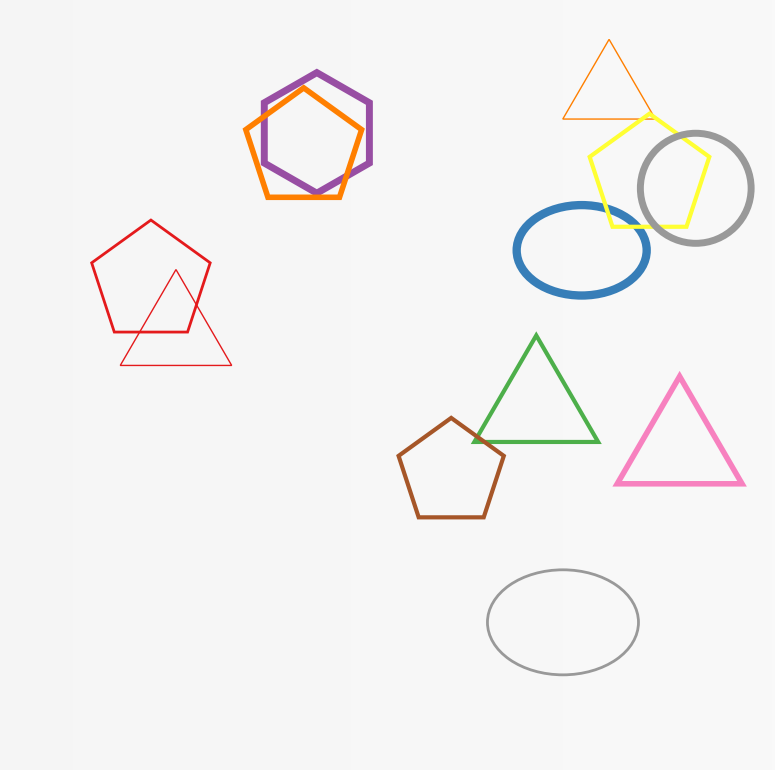[{"shape": "pentagon", "thickness": 1, "radius": 0.4, "center": [0.195, 0.634]}, {"shape": "triangle", "thickness": 0.5, "radius": 0.42, "center": [0.227, 0.567]}, {"shape": "oval", "thickness": 3, "radius": 0.42, "center": [0.751, 0.675]}, {"shape": "triangle", "thickness": 1.5, "radius": 0.46, "center": [0.692, 0.472]}, {"shape": "hexagon", "thickness": 2.5, "radius": 0.39, "center": [0.409, 0.827]}, {"shape": "pentagon", "thickness": 2, "radius": 0.39, "center": [0.392, 0.807]}, {"shape": "triangle", "thickness": 0.5, "radius": 0.34, "center": [0.786, 0.88]}, {"shape": "pentagon", "thickness": 1.5, "radius": 0.41, "center": [0.838, 0.771]}, {"shape": "pentagon", "thickness": 1.5, "radius": 0.36, "center": [0.582, 0.386]}, {"shape": "triangle", "thickness": 2, "radius": 0.46, "center": [0.877, 0.418]}, {"shape": "oval", "thickness": 1, "radius": 0.49, "center": [0.726, 0.192]}, {"shape": "circle", "thickness": 2.5, "radius": 0.36, "center": [0.898, 0.755]}]